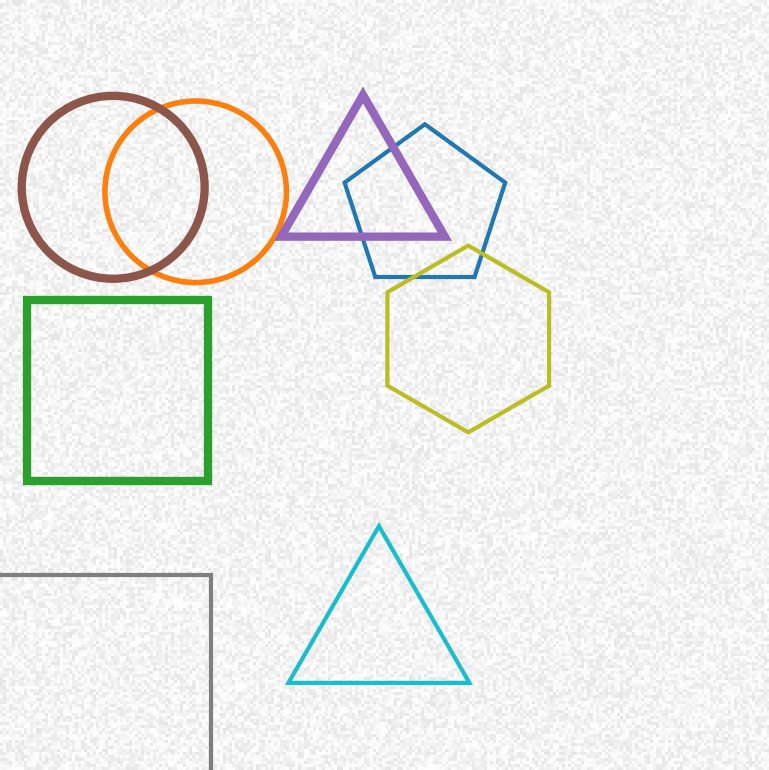[{"shape": "pentagon", "thickness": 1.5, "radius": 0.55, "center": [0.552, 0.729]}, {"shape": "circle", "thickness": 2, "radius": 0.59, "center": [0.254, 0.751]}, {"shape": "square", "thickness": 3, "radius": 0.59, "center": [0.153, 0.493]}, {"shape": "triangle", "thickness": 3, "radius": 0.61, "center": [0.471, 0.754]}, {"shape": "circle", "thickness": 3, "radius": 0.59, "center": [0.147, 0.757]}, {"shape": "square", "thickness": 1.5, "radius": 0.69, "center": [0.136, 0.114]}, {"shape": "hexagon", "thickness": 1.5, "radius": 0.61, "center": [0.608, 0.56]}, {"shape": "triangle", "thickness": 1.5, "radius": 0.68, "center": [0.492, 0.181]}]